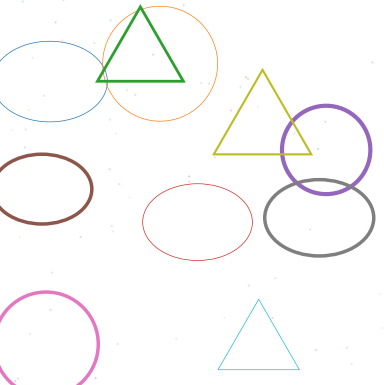[{"shape": "oval", "thickness": 0.5, "radius": 0.75, "center": [0.129, 0.788]}, {"shape": "circle", "thickness": 0.5, "radius": 0.75, "center": [0.416, 0.834]}, {"shape": "triangle", "thickness": 2, "radius": 0.64, "center": [0.365, 0.853]}, {"shape": "oval", "thickness": 0.5, "radius": 0.71, "center": [0.513, 0.423]}, {"shape": "circle", "thickness": 3, "radius": 0.57, "center": [0.847, 0.611]}, {"shape": "oval", "thickness": 2.5, "radius": 0.65, "center": [0.109, 0.509]}, {"shape": "circle", "thickness": 2.5, "radius": 0.68, "center": [0.12, 0.106]}, {"shape": "oval", "thickness": 2.5, "radius": 0.71, "center": [0.829, 0.434]}, {"shape": "triangle", "thickness": 1.5, "radius": 0.73, "center": [0.682, 0.672]}, {"shape": "triangle", "thickness": 0.5, "radius": 0.61, "center": [0.672, 0.101]}]